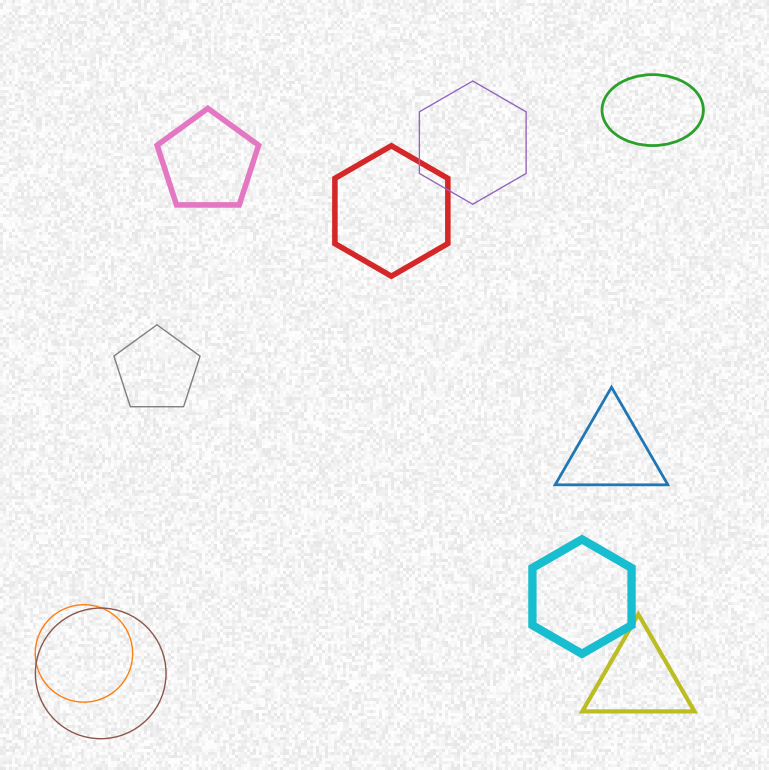[{"shape": "triangle", "thickness": 1, "radius": 0.42, "center": [0.794, 0.413]}, {"shape": "circle", "thickness": 0.5, "radius": 0.32, "center": [0.109, 0.151]}, {"shape": "oval", "thickness": 1, "radius": 0.33, "center": [0.848, 0.857]}, {"shape": "hexagon", "thickness": 2, "radius": 0.42, "center": [0.508, 0.726]}, {"shape": "hexagon", "thickness": 0.5, "radius": 0.4, "center": [0.614, 0.815]}, {"shape": "circle", "thickness": 0.5, "radius": 0.42, "center": [0.131, 0.125]}, {"shape": "pentagon", "thickness": 2, "radius": 0.35, "center": [0.27, 0.79]}, {"shape": "pentagon", "thickness": 0.5, "radius": 0.29, "center": [0.204, 0.519]}, {"shape": "triangle", "thickness": 1.5, "radius": 0.42, "center": [0.829, 0.118]}, {"shape": "hexagon", "thickness": 3, "radius": 0.37, "center": [0.756, 0.225]}]